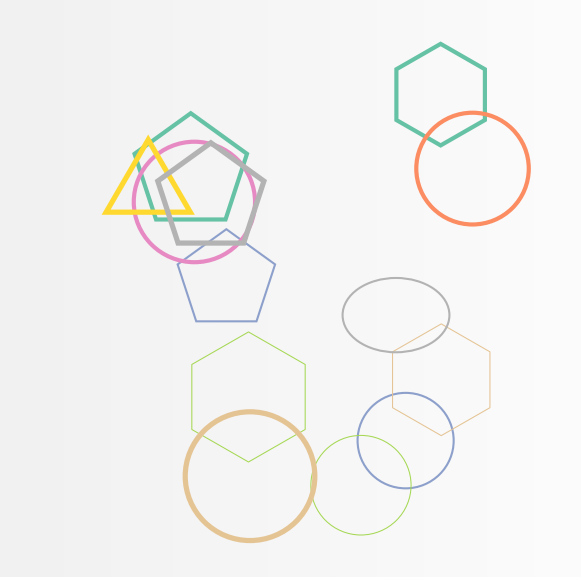[{"shape": "hexagon", "thickness": 2, "radius": 0.44, "center": [0.758, 0.835]}, {"shape": "pentagon", "thickness": 2, "radius": 0.51, "center": [0.328, 0.701]}, {"shape": "circle", "thickness": 2, "radius": 0.48, "center": [0.813, 0.707]}, {"shape": "pentagon", "thickness": 1, "radius": 0.44, "center": [0.389, 0.514]}, {"shape": "circle", "thickness": 1, "radius": 0.41, "center": [0.698, 0.236]}, {"shape": "circle", "thickness": 2, "radius": 0.52, "center": [0.334, 0.649]}, {"shape": "circle", "thickness": 0.5, "radius": 0.43, "center": [0.621, 0.159]}, {"shape": "hexagon", "thickness": 0.5, "radius": 0.56, "center": [0.428, 0.312]}, {"shape": "triangle", "thickness": 2.5, "radius": 0.42, "center": [0.255, 0.674]}, {"shape": "circle", "thickness": 2.5, "radius": 0.56, "center": [0.43, 0.175]}, {"shape": "hexagon", "thickness": 0.5, "radius": 0.48, "center": [0.759, 0.342]}, {"shape": "oval", "thickness": 1, "radius": 0.46, "center": [0.681, 0.453]}, {"shape": "pentagon", "thickness": 2.5, "radius": 0.48, "center": [0.363, 0.656]}]